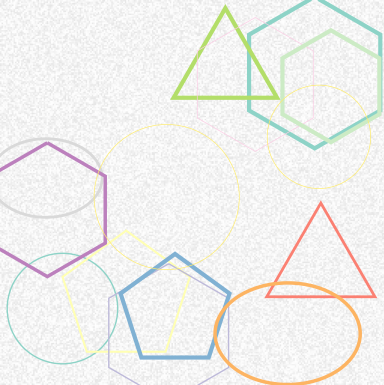[{"shape": "hexagon", "thickness": 3, "radius": 0.98, "center": [0.817, 0.811]}, {"shape": "circle", "thickness": 1, "radius": 0.72, "center": [0.162, 0.199]}, {"shape": "pentagon", "thickness": 1.5, "radius": 0.87, "center": [0.328, 0.227]}, {"shape": "hexagon", "thickness": 1, "radius": 0.9, "center": [0.438, 0.135]}, {"shape": "triangle", "thickness": 2, "radius": 0.81, "center": [0.833, 0.31]}, {"shape": "pentagon", "thickness": 3, "radius": 0.74, "center": [0.455, 0.192]}, {"shape": "oval", "thickness": 2.5, "radius": 0.94, "center": [0.747, 0.133]}, {"shape": "triangle", "thickness": 3, "radius": 0.78, "center": [0.585, 0.824]}, {"shape": "hexagon", "thickness": 0.5, "radius": 0.87, "center": [0.663, 0.781]}, {"shape": "oval", "thickness": 2, "radius": 0.73, "center": [0.12, 0.538]}, {"shape": "hexagon", "thickness": 2.5, "radius": 0.87, "center": [0.123, 0.455]}, {"shape": "hexagon", "thickness": 3, "radius": 0.73, "center": [0.86, 0.776]}, {"shape": "circle", "thickness": 0.5, "radius": 0.67, "center": [0.828, 0.645]}, {"shape": "circle", "thickness": 0.5, "radius": 0.94, "center": [0.433, 0.488]}]